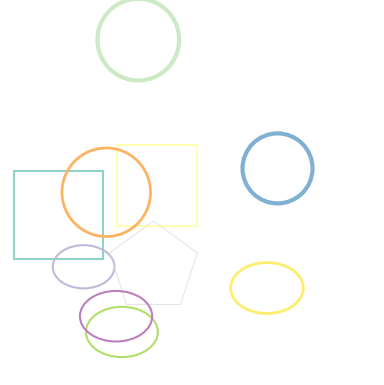[{"shape": "square", "thickness": 1.5, "radius": 0.57, "center": [0.152, 0.442]}, {"shape": "square", "thickness": 1.5, "radius": 0.52, "center": [0.408, 0.518]}, {"shape": "oval", "thickness": 1.5, "radius": 0.4, "center": [0.217, 0.307]}, {"shape": "circle", "thickness": 3, "radius": 0.45, "center": [0.721, 0.563]}, {"shape": "circle", "thickness": 2, "radius": 0.57, "center": [0.276, 0.501]}, {"shape": "oval", "thickness": 1.5, "radius": 0.47, "center": [0.317, 0.138]}, {"shape": "pentagon", "thickness": 0.5, "radius": 0.6, "center": [0.399, 0.306]}, {"shape": "oval", "thickness": 1.5, "radius": 0.47, "center": [0.301, 0.179]}, {"shape": "circle", "thickness": 3, "radius": 0.53, "center": [0.359, 0.897]}, {"shape": "oval", "thickness": 2, "radius": 0.47, "center": [0.694, 0.252]}]